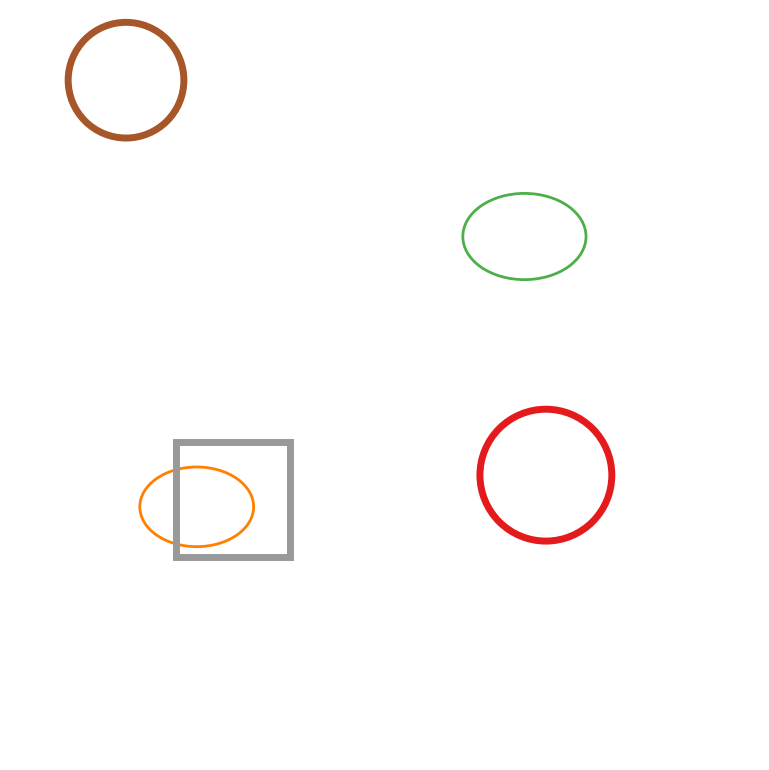[{"shape": "circle", "thickness": 2.5, "radius": 0.43, "center": [0.709, 0.383]}, {"shape": "oval", "thickness": 1, "radius": 0.4, "center": [0.681, 0.693]}, {"shape": "oval", "thickness": 1, "radius": 0.37, "center": [0.255, 0.342]}, {"shape": "circle", "thickness": 2.5, "radius": 0.38, "center": [0.164, 0.896]}, {"shape": "square", "thickness": 2.5, "radius": 0.37, "center": [0.303, 0.351]}]